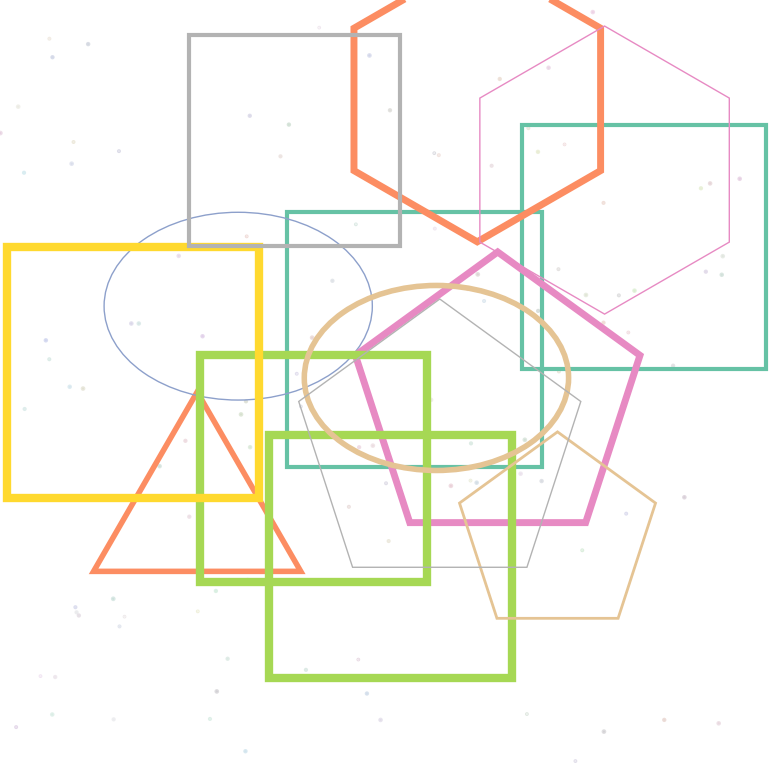[{"shape": "square", "thickness": 1.5, "radius": 0.79, "center": [0.837, 0.679]}, {"shape": "square", "thickness": 1.5, "radius": 0.83, "center": [0.538, 0.559]}, {"shape": "triangle", "thickness": 2, "radius": 0.78, "center": [0.256, 0.336]}, {"shape": "hexagon", "thickness": 2.5, "radius": 0.92, "center": [0.62, 0.871]}, {"shape": "oval", "thickness": 0.5, "radius": 0.87, "center": [0.309, 0.602]}, {"shape": "pentagon", "thickness": 2.5, "radius": 0.97, "center": [0.646, 0.478]}, {"shape": "hexagon", "thickness": 0.5, "radius": 0.94, "center": [0.785, 0.779]}, {"shape": "square", "thickness": 3, "radius": 0.79, "center": [0.507, 0.278]}, {"shape": "square", "thickness": 3, "radius": 0.74, "center": [0.407, 0.391]}, {"shape": "square", "thickness": 3, "radius": 0.82, "center": [0.172, 0.516]}, {"shape": "pentagon", "thickness": 1, "radius": 0.67, "center": [0.724, 0.305]}, {"shape": "oval", "thickness": 2, "radius": 0.86, "center": [0.567, 0.509]}, {"shape": "square", "thickness": 1.5, "radius": 0.69, "center": [0.383, 0.817]}, {"shape": "pentagon", "thickness": 0.5, "radius": 0.96, "center": [0.571, 0.419]}]